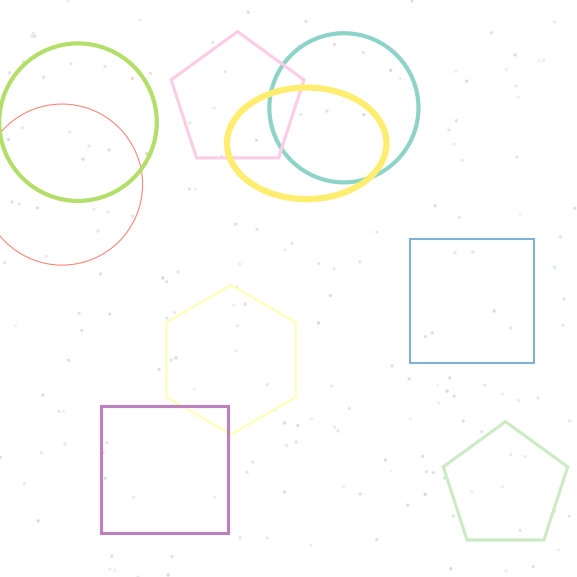[{"shape": "circle", "thickness": 2, "radius": 0.65, "center": [0.596, 0.812]}, {"shape": "hexagon", "thickness": 1, "radius": 0.65, "center": [0.4, 0.376]}, {"shape": "circle", "thickness": 0.5, "radius": 0.7, "center": [0.107, 0.68]}, {"shape": "square", "thickness": 1, "radius": 0.54, "center": [0.817, 0.478]}, {"shape": "circle", "thickness": 2, "radius": 0.68, "center": [0.135, 0.788]}, {"shape": "pentagon", "thickness": 1.5, "radius": 0.6, "center": [0.411, 0.824]}, {"shape": "square", "thickness": 1.5, "radius": 0.55, "center": [0.285, 0.186]}, {"shape": "pentagon", "thickness": 1.5, "radius": 0.57, "center": [0.875, 0.156]}, {"shape": "oval", "thickness": 3, "radius": 0.69, "center": [0.531, 0.751]}]